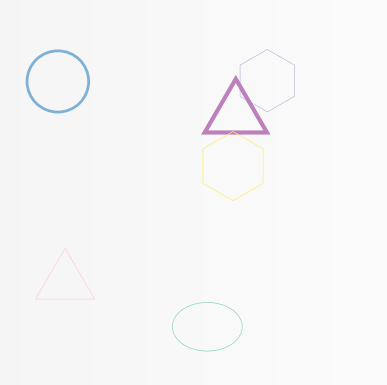[{"shape": "oval", "thickness": 0.5, "radius": 0.45, "center": [0.535, 0.151]}, {"shape": "hexagon", "thickness": 0.5, "radius": 0.41, "center": [0.69, 0.79]}, {"shape": "circle", "thickness": 2, "radius": 0.4, "center": [0.149, 0.788]}, {"shape": "triangle", "thickness": 0.5, "radius": 0.44, "center": [0.168, 0.267]}, {"shape": "triangle", "thickness": 3, "radius": 0.46, "center": [0.609, 0.702]}, {"shape": "hexagon", "thickness": 0.5, "radius": 0.45, "center": [0.601, 0.569]}]